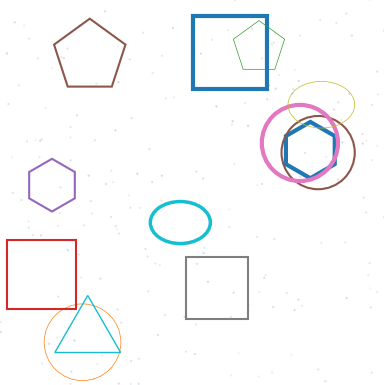[{"shape": "square", "thickness": 3, "radius": 0.48, "center": [0.597, 0.863]}, {"shape": "hexagon", "thickness": 3, "radius": 0.37, "center": [0.806, 0.61]}, {"shape": "circle", "thickness": 0.5, "radius": 0.5, "center": [0.214, 0.111]}, {"shape": "pentagon", "thickness": 0.5, "radius": 0.35, "center": [0.673, 0.877]}, {"shape": "square", "thickness": 1.5, "radius": 0.45, "center": [0.107, 0.286]}, {"shape": "hexagon", "thickness": 1.5, "radius": 0.34, "center": [0.135, 0.519]}, {"shape": "pentagon", "thickness": 1.5, "radius": 0.49, "center": [0.233, 0.854]}, {"shape": "circle", "thickness": 1.5, "radius": 0.48, "center": [0.826, 0.604]}, {"shape": "circle", "thickness": 3, "radius": 0.49, "center": [0.779, 0.629]}, {"shape": "square", "thickness": 1.5, "radius": 0.4, "center": [0.563, 0.252]}, {"shape": "oval", "thickness": 0.5, "radius": 0.43, "center": [0.835, 0.728]}, {"shape": "oval", "thickness": 2.5, "radius": 0.39, "center": [0.468, 0.422]}, {"shape": "triangle", "thickness": 1, "radius": 0.49, "center": [0.228, 0.134]}]